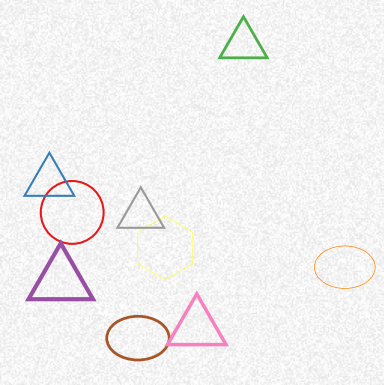[{"shape": "circle", "thickness": 1.5, "radius": 0.41, "center": [0.188, 0.448]}, {"shape": "triangle", "thickness": 1.5, "radius": 0.37, "center": [0.128, 0.529]}, {"shape": "triangle", "thickness": 2, "radius": 0.36, "center": [0.632, 0.885]}, {"shape": "triangle", "thickness": 3, "radius": 0.48, "center": [0.158, 0.271]}, {"shape": "oval", "thickness": 0.5, "radius": 0.39, "center": [0.896, 0.306]}, {"shape": "hexagon", "thickness": 0.5, "radius": 0.41, "center": [0.429, 0.356]}, {"shape": "oval", "thickness": 2, "radius": 0.41, "center": [0.358, 0.122]}, {"shape": "triangle", "thickness": 2.5, "radius": 0.44, "center": [0.511, 0.149]}, {"shape": "triangle", "thickness": 1.5, "radius": 0.35, "center": [0.366, 0.443]}]